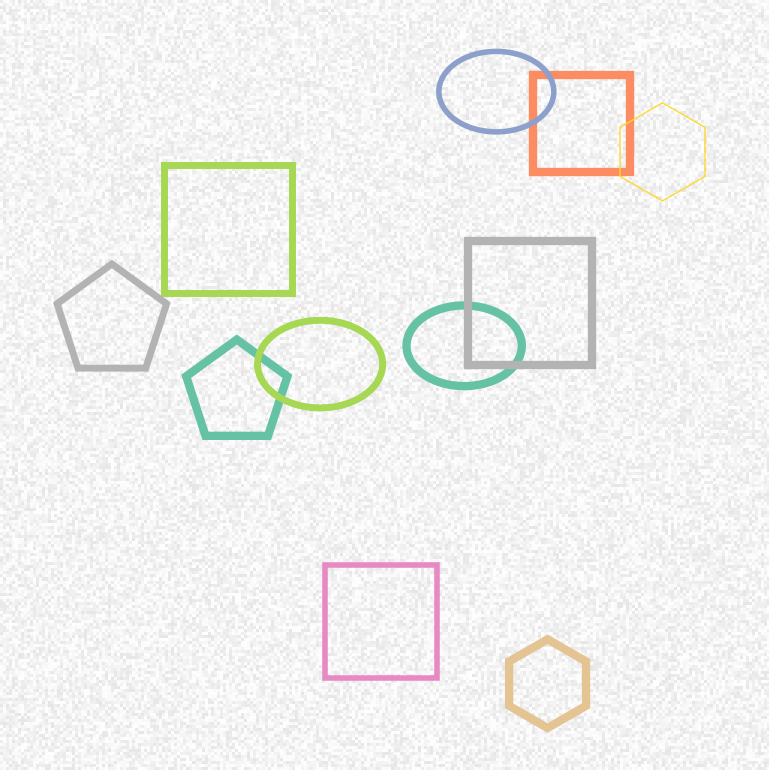[{"shape": "oval", "thickness": 3, "radius": 0.37, "center": [0.603, 0.551]}, {"shape": "pentagon", "thickness": 3, "radius": 0.35, "center": [0.308, 0.49]}, {"shape": "square", "thickness": 3, "radius": 0.32, "center": [0.755, 0.84]}, {"shape": "oval", "thickness": 2, "radius": 0.37, "center": [0.645, 0.881]}, {"shape": "square", "thickness": 2, "radius": 0.37, "center": [0.495, 0.193]}, {"shape": "square", "thickness": 2.5, "radius": 0.42, "center": [0.295, 0.703]}, {"shape": "oval", "thickness": 2.5, "radius": 0.41, "center": [0.416, 0.527]}, {"shape": "hexagon", "thickness": 0.5, "radius": 0.32, "center": [0.86, 0.803]}, {"shape": "hexagon", "thickness": 3, "radius": 0.29, "center": [0.711, 0.112]}, {"shape": "pentagon", "thickness": 2.5, "radius": 0.37, "center": [0.145, 0.582]}, {"shape": "square", "thickness": 3, "radius": 0.4, "center": [0.688, 0.606]}]